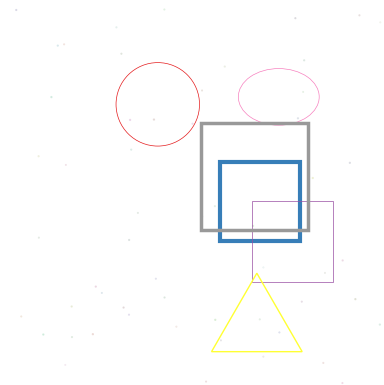[{"shape": "circle", "thickness": 0.5, "radius": 0.54, "center": [0.41, 0.729]}, {"shape": "square", "thickness": 3, "radius": 0.52, "center": [0.675, 0.477]}, {"shape": "square", "thickness": 0.5, "radius": 0.52, "center": [0.759, 0.374]}, {"shape": "triangle", "thickness": 1, "radius": 0.68, "center": [0.667, 0.155]}, {"shape": "oval", "thickness": 0.5, "radius": 0.53, "center": [0.724, 0.748]}, {"shape": "square", "thickness": 2.5, "radius": 0.7, "center": [0.661, 0.542]}]